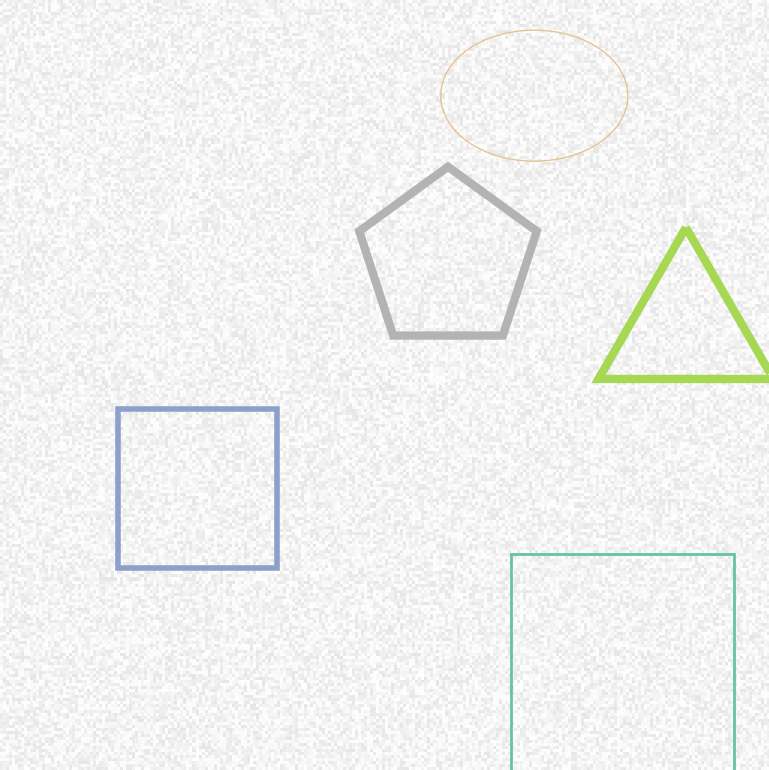[{"shape": "square", "thickness": 1, "radius": 0.73, "center": [0.809, 0.136]}, {"shape": "square", "thickness": 2, "radius": 0.52, "center": [0.256, 0.366]}, {"shape": "triangle", "thickness": 3, "radius": 0.66, "center": [0.891, 0.573]}, {"shape": "oval", "thickness": 0.5, "radius": 0.61, "center": [0.694, 0.876]}, {"shape": "pentagon", "thickness": 3, "radius": 0.61, "center": [0.582, 0.662]}]